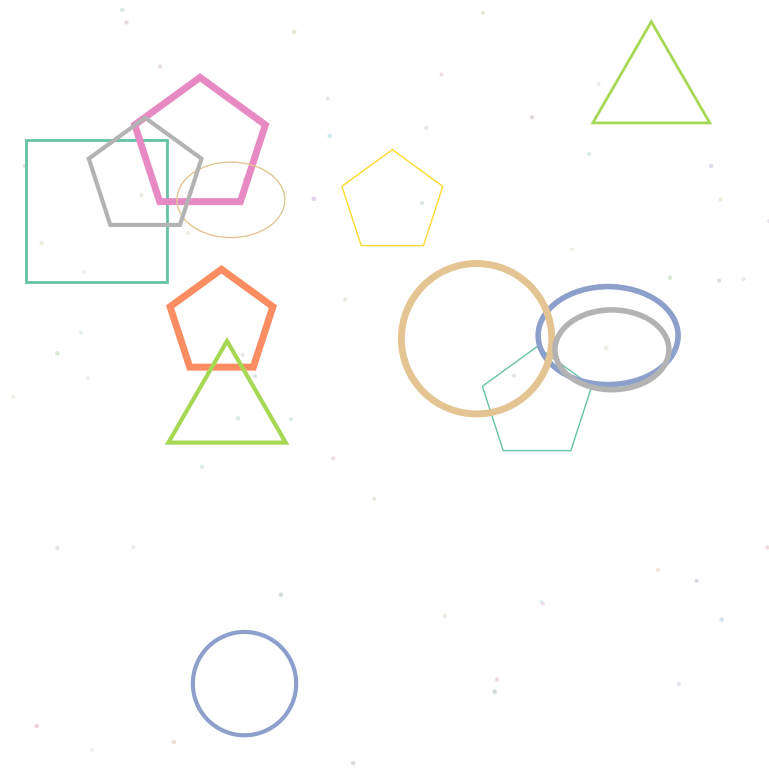[{"shape": "pentagon", "thickness": 0.5, "radius": 0.37, "center": [0.697, 0.475]}, {"shape": "square", "thickness": 1, "radius": 0.46, "center": [0.125, 0.726]}, {"shape": "pentagon", "thickness": 2.5, "radius": 0.35, "center": [0.288, 0.58]}, {"shape": "oval", "thickness": 2, "radius": 0.45, "center": [0.79, 0.564]}, {"shape": "circle", "thickness": 1.5, "radius": 0.34, "center": [0.318, 0.112]}, {"shape": "pentagon", "thickness": 2.5, "radius": 0.45, "center": [0.26, 0.81]}, {"shape": "triangle", "thickness": 1, "radius": 0.44, "center": [0.846, 0.884]}, {"shape": "triangle", "thickness": 1.5, "radius": 0.44, "center": [0.295, 0.469]}, {"shape": "pentagon", "thickness": 0.5, "radius": 0.34, "center": [0.51, 0.737]}, {"shape": "circle", "thickness": 2.5, "radius": 0.49, "center": [0.619, 0.56]}, {"shape": "oval", "thickness": 0.5, "radius": 0.35, "center": [0.3, 0.74]}, {"shape": "pentagon", "thickness": 1.5, "radius": 0.38, "center": [0.188, 0.77]}, {"shape": "oval", "thickness": 2, "radius": 0.37, "center": [0.795, 0.546]}]